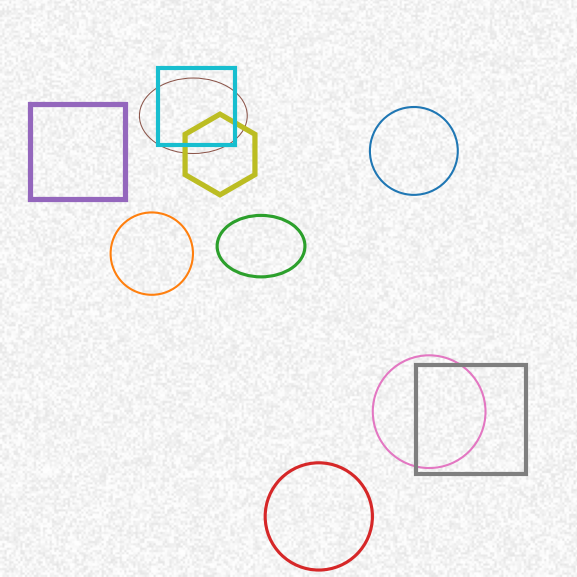[{"shape": "circle", "thickness": 1, "radius": 0.38, "center": [0.717, 0.738]}, {"shape": "circle", "thickness": 1, "radius": 0.36, "center": [0.263, 0.56]}, {"shape": "oval", "thickness": 1.5, "radius": 0.38, "center": [0.452, 0.573]}, {"shape": "circle", "thickness": 1.5, "radius": 0.46, "center": [0.552, 0.105]}, {"shape": "square", "thickness": 2.5, "radius": 0.41, "center": [0.134, 0.737]}, {"shape": "oval", "thickness": 0.5, "radius": 0.47, "center": [0.335, 0.799]}, {"shape": "circle", "thickness": 1, "radius": 0.49, "center": [0.743, 0.286]}, {"shape": "square", "thickness": 2, "radius": 0.47, "center": [0.816, 0.273]}, {"shape": "hexagon", "thickness": 2.5, "radius": 0.35, "center": [0.381, 0.732]}, {"shape": "square", "thickness": 2, "radius": 0.33, "center": [0.34, 0.815]}]